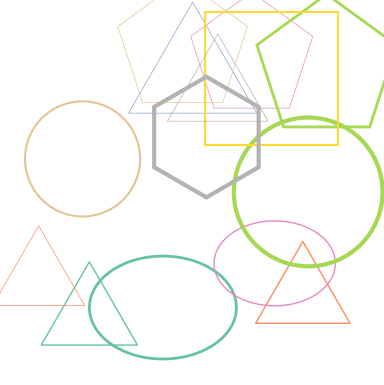[{"shape": "triangle", "thickness": 1, "radius": 0.72, "center": [0.232, 0.176]}, {"shape": "oval", "thickness": 2, "radius": 0.95, "center": [0.423, 0.201]}, {"shape": "triangle", "thickness": 1, "radius": 0.71, "center": [0.787, 0.231]}, {"shape": "triangle", "thickness": 0.5, "radius": 0.69, "center": [0.1, 0.276]}, {"shape": "triangle", "thickness": 0.5, "radius": 0.96, "center": [0.5, 0.802]}, {"shape": "pentagon", "thickness": 0.5, "radius": 0.83, "center": [0.654, 0.854]}, {"shape": "oval", "thickness": 1, "radius": 0.79, "center": [0.713, 0.316]}, {"shape": "pentagon", "thickness": 2, "radius": 0.95, "center": [0.848, 0.824]}, {"shape": "circle", "thickness": 3, "radius": 0.97, "center": [0.801, 0.502]}, {"shape": "square", "thickness": 1.5, "radius": 0.86, "center": [0.706, 0.796]}, {"shape": "pentagon", "thickness": 0.5, "radius": 0.89, "center": [0.474, 0.876]}, {"shape": "circle", "thickness": 1.5, "radius": 0.75, "center": [0.214, 0.587]}, {"shape": "triangle", "thickness": 0.5, "radius": 0.76, "center": [0.566, 0.761]}, {"shape": "hexagon", "thickness": 3, "radius": 0.78, "center": [0.536, 0.644]}]